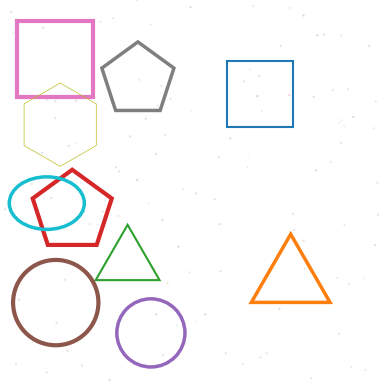[{"shape": "square", "thickness": 1.5, "radius": 0.43, "center": [0.676, 0.756]}, {"shape": "triangle", "thickness": 2.5, "radius": 0.59, "center": [0.755, 0.274]}, {"shape": "triangle", "thickness": 1.5, "radius": 0.48, "center": [0.331, 0.32]}, {"shape": "pentagon", "thickness": 3, "radius": 0.54, "center": [0.188, 0.451]}, {"shape": "circle", "thickness": 2.5, "radius": 0.44, "center": [0.392, 0.135]}, {"shape": "circle", "thickness": 3, "radius": 0.55, "center": [0.145, 0.214]}, {"shape": "square", "thickness": 3, "radius": 0.49, "center": [0.143, 0.846]}, {"shape": "pentagon", "thickness": 2.5, "radius": 0.49, "center": [0.358, 0.793]}, {"shape": "hexagon", "thickness": 0.5, "radius": 0.54, "center": [0.156, 0.676]}, {"shape": "oval", "thickness": 2.5, "radius": 0.49, "center": [0.122, 0.472]}]